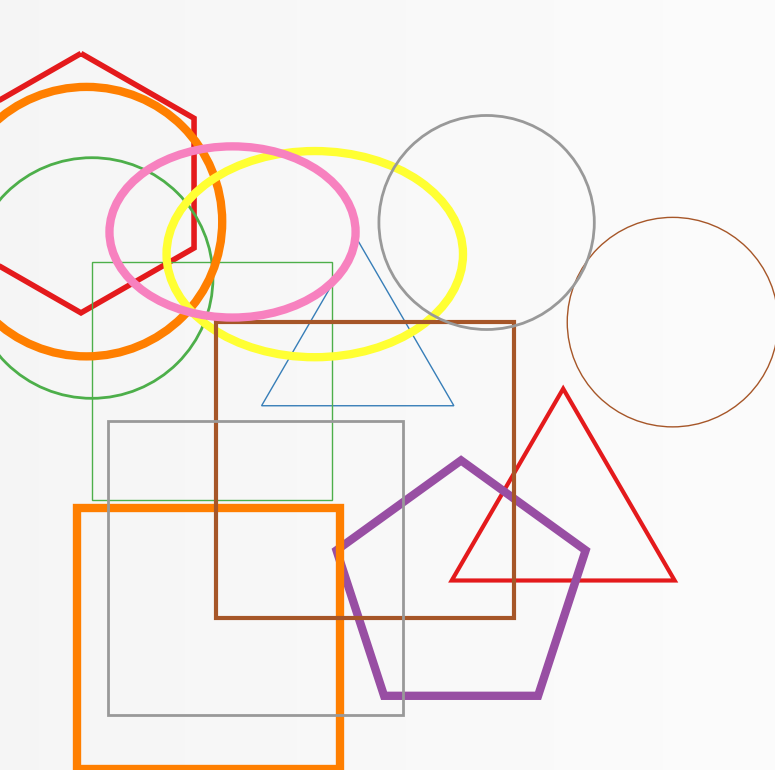[{"shape": "hexagon", "thickness": 2, "radius": 0.84, "center": [0.104, 0.762]}, {"shape": "triangle", "thickness": 1.5, "radius": 0.83, "center": [0.727, 0.329]}, {"shape": "triangle", "thickness": 0.5, "radius": 0.72, "center": [0.462, 0.545]}, {"shape": "circle", "thickness": 1, "radius": 0.78, "center": [0.119, 0.639]}, {"shape": "square", "thickness": 0.5, "radius": 0.77, "center": [0.274, 0.505]}, {"shape": "pentagon", "thickness": 3, "radius": 0.85, "center": [0.595, 0.233]}, {"shape": "circle", "thickness": 3, "radius": 0.87, "center": [0.112, 0.712]}, {"shape": "square", "thickness": 3, "radius": 0.85, "center": [0.269, 0.171]}, {"shape": "oval", "thickness": 3, "radius": 0.96, "center": [0.406, 0.67]}, {"shape": "circle", "thickness": 0.5, "radius": 0.68, "center": [0.868, 0.582]}, {"shape": "square", "thickness": 1.5, "radius": 0.96, "center": [0.471, 0.39]}, {"shape": "oval", "thickness": 3, "radius": 0.79, "center": [0.3, 0.699]}, {"shape": "square", "thickness": 1, "radius": 0.95, "center": [0.33, 0.263]}, {"shape": "circle", "thickness": 1, "radius": 0.69, "center": [0.628, 0.711]}]